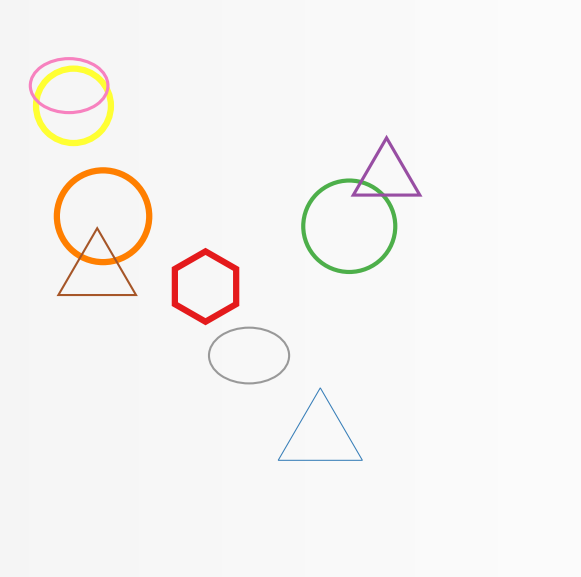[{"shape": "hexagon", "thickness": 3, "radius": 0.3, "center": [0.354, 0.503]}, {"shape": "triangle", "thickness": 0.5, "radius": 0.42, "center": [0.551, 0.244]}, {"shape": "circle", "thickness": 2, "radius": 0.4, "center": [0.601, 0.607]}, {"shape": "triangle", "thickness": 1.5, "radius": 0.33, "center": [0.665, 0.694]}, {"shape": "circle", "thickness": 3, "radius": 0.4, "center": [0.177, 0.625]}, {"shape": "circle", "thickness": 3, "radius": 0.32, "center": [0.126, 0.816]}, {"shape": "triangle", "thickness": 1, "radius": 0.39, "center": [0.167, 0.527]}, {"shape": "oval", "thickness": 1.5, "radius": 0.33, "center": [0.119, 0.851]}, {"shape": "oval", "thickness": 1, "radius": 0.34, "center": [0.428, 0.383]}]